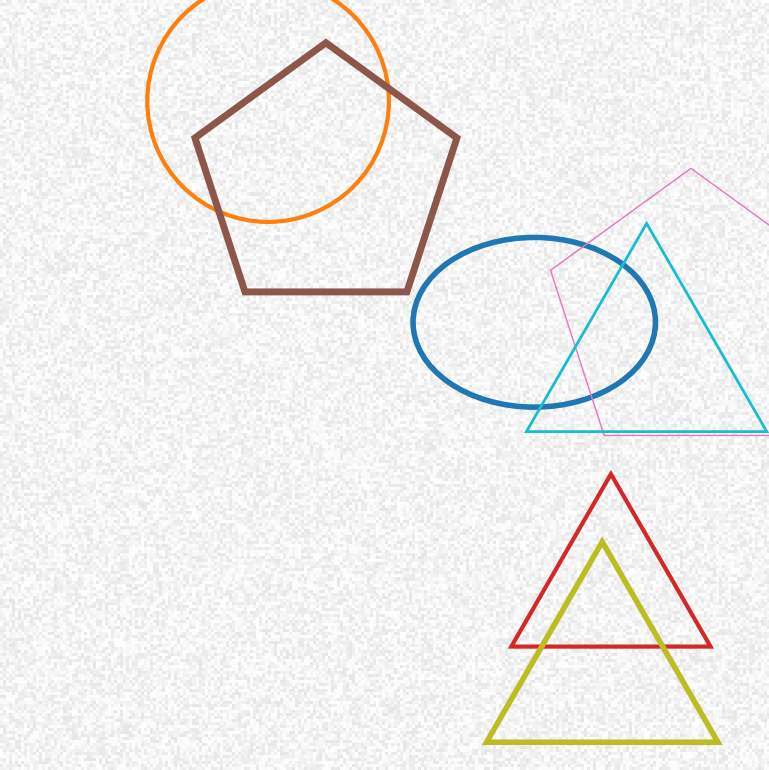[{"shape": "oval", "thickness": 2, "radius": 0.79, "center": [0.694, 0.581]}, {"shape": "circle", "thickness": 1.5, "radius": 0.78, "center": [0.348, 0.869]}, {"shape": "triangle", "thickness": 1.5, "radius": 0.75, "center": [0.793, 0.235]}, {"shape": "pentagon", "thickness": 2.5, "radius": 0.89, "center": [0.423, 0.766]}, {"shape": "pentagon", "thickness": 0.5, "radius": 0.96, "center": [0.897, 0.59]}, {"shape": "triangle", "thickness": 2, "radius": 0.87, "center": [0.782, 0.123]}, {"shape": "triangle", "thickness": 1, "radius": 0.9, "center": [0.84, 0.53]}]